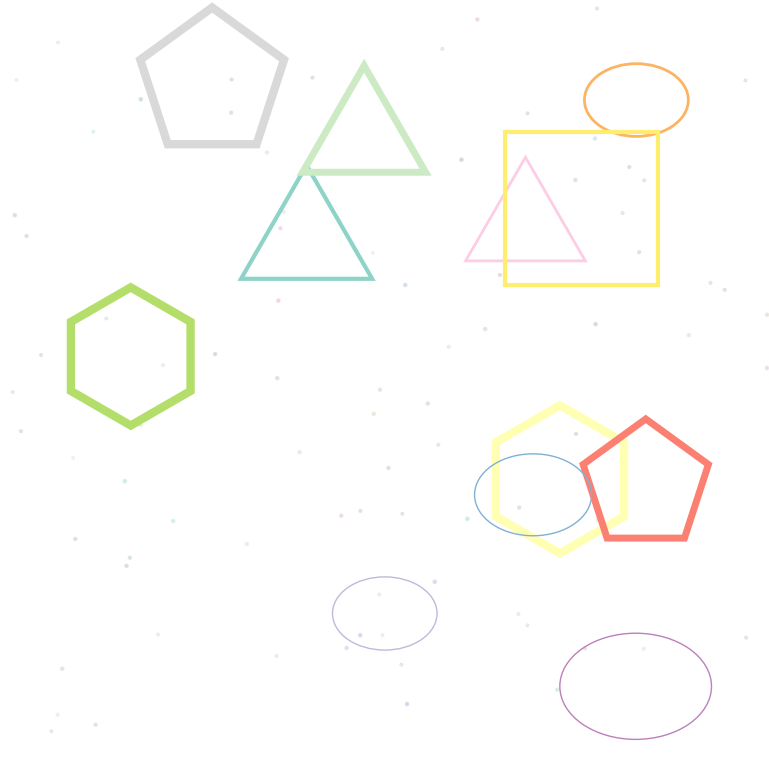[{"shape": "triangle", "thickness": 1.5, "radius": 0.49, "center": [0.398, 0.687]}, {"shape": "hexagon", "thickness": 3, "radius": 0.48, "center": [0.727, 0.377]}, {"shape": "oval", "thickness": 0.5, "radius": 0.34, "center": [0.5, 0.203]}, {"shape": "pentagon", "thickness": 2.5, "radius": 0.43, "center": [0.839, 0.37]}, {"shape": "oval", "thickness": 0.5, "radius": 0.38, "center": [0.692, 0.357]}, {"shape": "oval", "thickness": 1, "radius": 0.34, "center": [0.826, 0.87]}, {"shape": "hexagon", "thickness": 3, "radius": 0.45, "center": [0.17, 0.537]}, {"shape": "triangle", "thickness": 1, "radius": 0.45, "center": [0.682, 0.706]}, {"shape": "pentagon", "thickness": 3, "radius": 0.49, "center": [0.276, 0.892]}, {"shape": "oval", "thickness": 0.5, "radius": 0.49, "center": [0.826, 0.109]}, {"shape": "triangle", "thickness": 2.5, "radius": 0.46, "center": [0.473, 0.822]}, {"shape": "square", "thickness": 1.5, "radius": 0.5, "center": [0.755, 0.729]}]